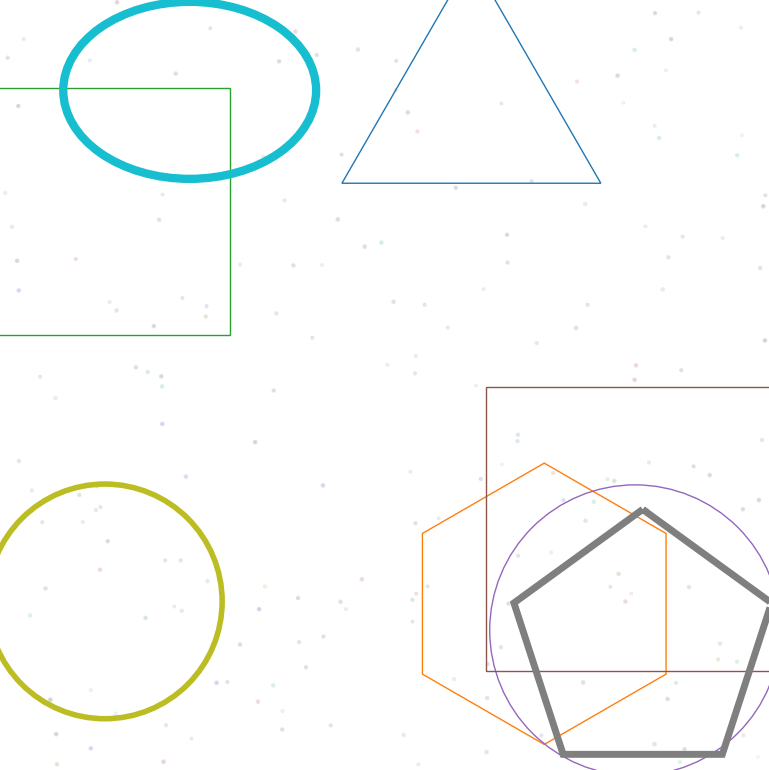[{"shape": "triangle", "thickness": 0.5, "radius": 0.97, "center": [0.612, 0.859]}, {"shape": "hexagon", "thickness": 0.5, "radius": 0.91, "center": [0.707, 0.216]}, {"shape": "square", "thickness": 0.5, "radius": 0.8, "center": [0.138, 0.725]}, {"shape": "circle", "thickness": 0.5, "radius": 0.94, "center": [0.825, 0.181]}, {"shape": "square", "thickness": 0.5, "radius": 0.92, "center": [0.816, 0.313]}, {"shape": "pentagon", "thickness": 2.5, "radius": 0.88, "center": [0.835, 0.163]}, {"shape": "circle", "thickness": 2, "radius": 0.76, "center": [0.136, 0.219]}, {"shape": "oval", "thickness": 3, "radius": 0.82, "center": [0.246, 0.883]}]